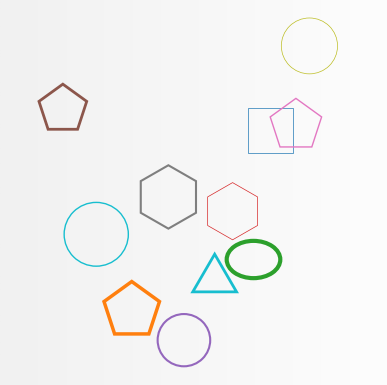[{"shape": "square", "thickness": 0.5, "radius": 0.29, "center": [0.698, 0.66]}, {"shape": "pentagon", "thickness": 2.5, "radius": 0.38, "center": [0.34, 0.193]}, {"shape": "oval", "thickness": 3, "radius": 0.35, "center": [0.654, 0.326]}, {"shape": "hexagon", "thickness": 0.5, "radius": 0.37, "center": [0.6, 0.451]}, {"shape": "circle", "thickness": 1.5, "radius": 0.34, "center": [0.475, 0.116]}, {"shape": "pentagon", "thickness": 2, "radius": 0.32, "center": [0.162, 0.717]}, {"shape": "pentagon", "thickness": 1, "radius": 0.35, "center": [0.764, 0.675]}, {"shape": "hexagon", "thickness": 1.5, "radius": 0.41, "center": [0.435, 0.488]}, {"shape": "circle", "thickness": 0.5, "radius": 0.36, "center": [0.799, 0.881]}, {"shape": "circle", "thickness": 1, "radius": 0.41, "center": [0.248, 0.391]}, {"shape": "triangle", "thickness": 2, "radius": 0.33, "center": [0.554, 0.275]}]